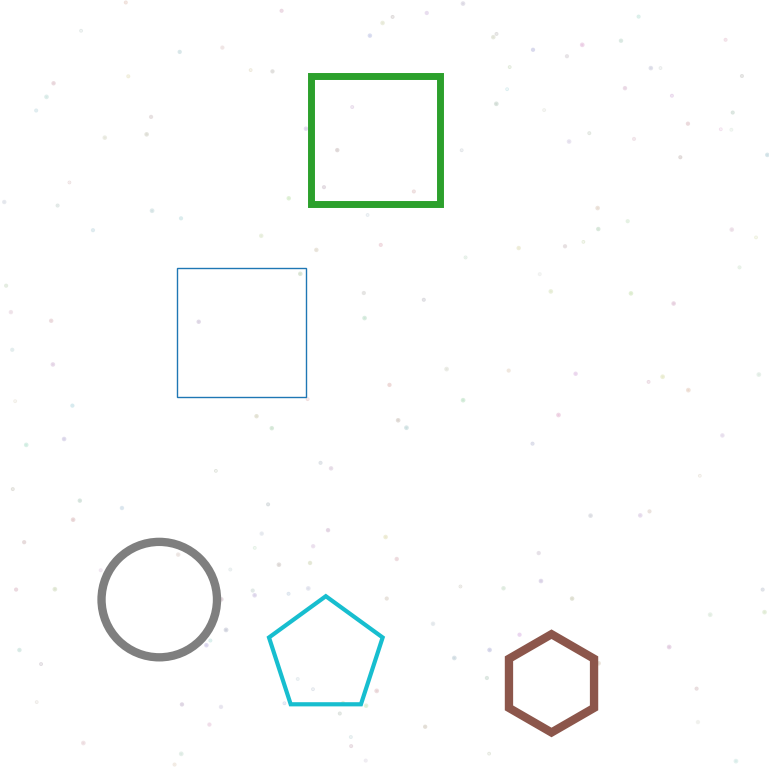[{"shape": "square", "thickness": 0.5, "radius": 0.42, "center": [0.314, 0.568]}, {"shape": "square", "thickness": 2.5, "radius": 0.42, "center": [0.487, 0.818]}, {"shape": "hexagon", "thickness": 3, "radius": 0.32, "center": [0.716, 0.113]}, {"shape": "circle", "thickness": 3, "radius": 0.37, "center": [0.207, 0.221]}, {"shape": "pentagon", "thickness": 1.5, "radius": 0.39, "center": [0.423, 0.148]}]